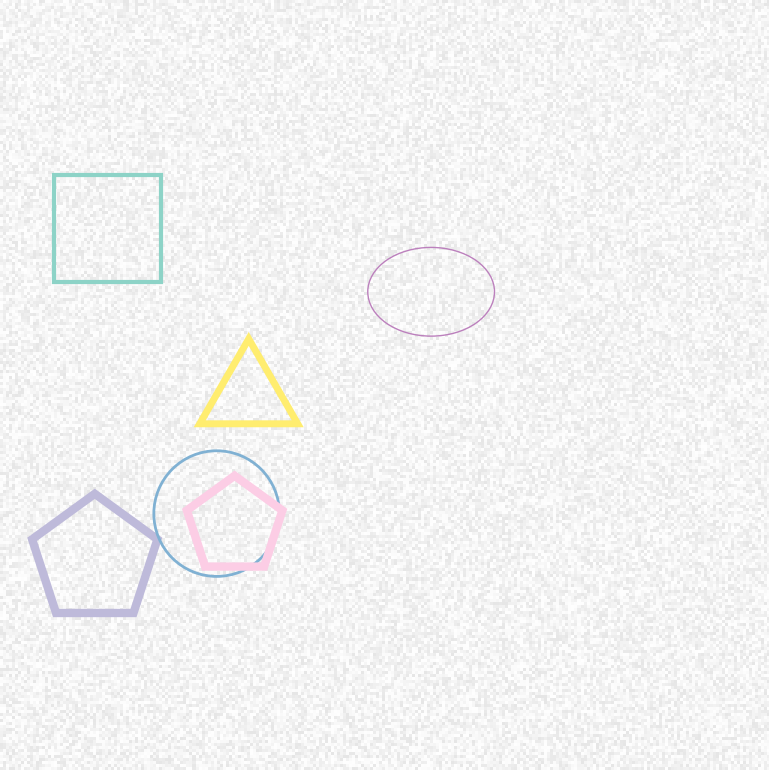[{"shape": "square", "thickness": 1.5, "radius": 0.35, "center": [0.14, 0.703]}, {"shape": "pentagon", "thickness": 3, "radius": 0.43, "center": [0.123, 0.273]}, {"shape": "circle", "thickness": 1, "radius": 0.41, "center": [0.281, 0.333]}, {"shape": "pentagon", "thickness": 3, "radius": 0.33, "center": [0.305, 0.317]}, {"shape": "oval", "thickness": 0.5, "radius": 0.41, "center": [0.56, 0.621]}, {"shape": "triangle", "thickness": 2.5, "radius": 0.37, "center": [0.323, 0.486]}]